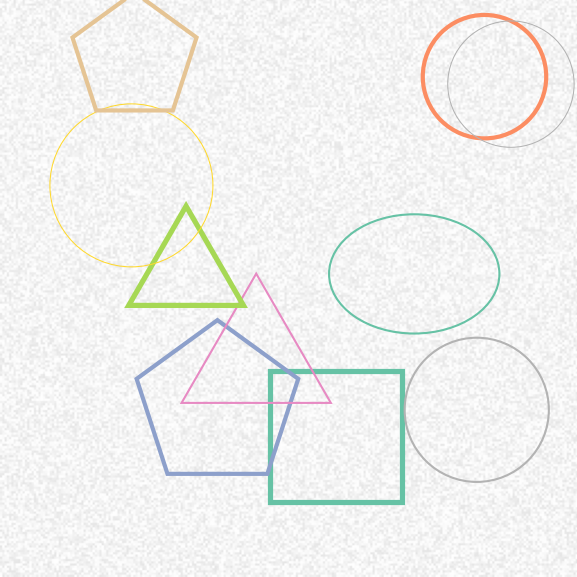[{"shape": "square", "thickness": 2.5, "radius": 0.57, "center": [0.582, 0.243]}, {"shape": "oval", "thickness": 1, "radius": 0.74, "center": [0.717, 0.525]}, {"shape": "circle", "thickness": 2, "radius": 0.53, "center": [0.839, 0.866]}, {"shape": "pentagon", "thickness": 2, "radius": 0.74, "center": [0.376, 0.298]}, {"shape": "triangle", "thickness": 1, "radius": 0.75, "center": [0.444, 0.376]}, {"shape": "triangle", "thickness": 2.5, "radius": 0.57, "center": [0.322, 0.528]}, {"shape": "circle", "thickness": 0.5, "radius": 0.71, "center": [0.228, 0.678]}, {"shape": "pentagon", "thickness": 2, "radius": 0.56, "center": [0.233, 0.899]}, {"shape": "circle", "thickness": 1, "radius": 0.62, "center": [0.826, 0.289]}, {"shape": "circle", "thickness": 0.5, "radius": 0.55, "center": [0.885, 0.853]}]